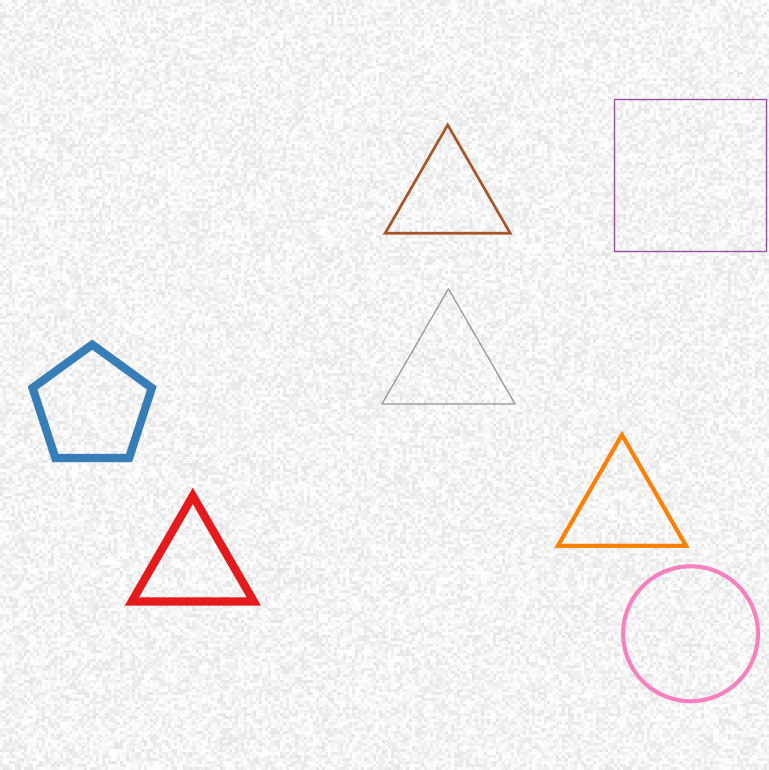[{"shape": "triangle", "thickness": 3, "radius": 0.46, "center": [0.25, 0.265]}, {"shape": "pentagon", "thickness": 3, "radius": 0.41, "center": [0.12, 0.471]}, {"shape": "square", "thickness": 0.5, "radius": 0.49, "center": [0.896, 0.772]}, {"shape": "triangle", "thickness": 1.5, "radius": 0.48, "center": [0.808, 0.339]}, {"shape": "triangle", "thickness": 1, "radius": 0.47, "center": [0.581, 0.744]}, {"shape": "circle", "thickness": 1.5, "radius": 0.44, "center": [0.897, 0.177]}, {"shape": "triangle", "thickness": 0.5, "radius": 0.5, "center": [0.582, 0.525]}]